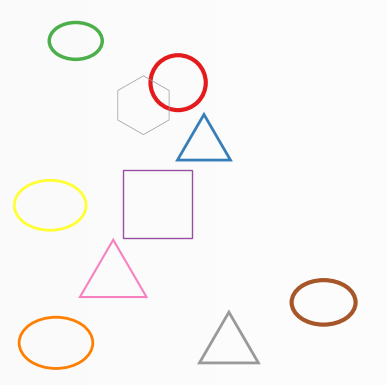[{"shape": "circle", "thickness": 3, "radius": 0.36, "center": [0.46, 0.785]}, {"shape": "triangle", "thickness": 2, "radius": 0.39, "center": [0.526, 0.624]}, {"shape": "oval", "thickness": 2.5, "radius": 0.34, "center": [0.195, 0.894]}, {"shape": "square", "thickness": 1, "radius": 0.44, "center": [0.406, 0.47]}, {"shape": "oval", "thickness": 2, "radius": 0.48, "center": [0.144, 0.109]}, {"shape": "oval", "thickness": 2, "radius": 0.46, "center": [0.129, 0.467]}, {"shape": "oval", "thickness": 3, "radius": 0.41, "center": [0.835, 0.215]}, {"shape": "triangle", "thickness": 1.5, "radius": 0.5, "center": [0.292, 0.278]}, {"shape": "triangle", "thickness": 2, "radius": 0.44, "center": [0.591, 0.101]}, {"shape": "hexagon", "thickness": 0.5, "radius": 0.38, "center": [0.37, 0.727]}]